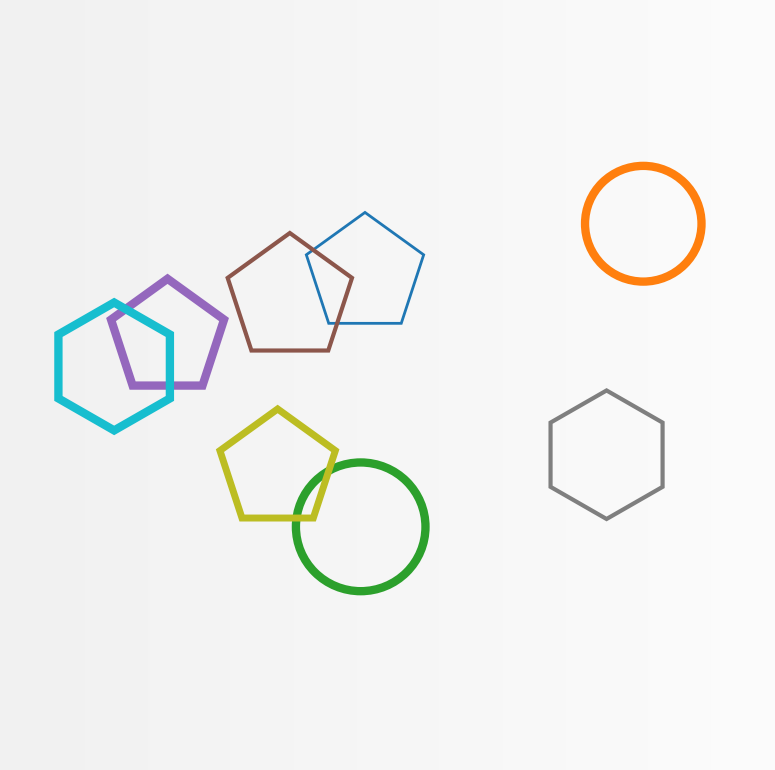[{"shape": "pentagon", "thickness": 1, "radius": 0.4, "center": [0.471, 0.644]}, {"shape": "circle", "thickness": 3, "radius": 0.38, "center": [0.83, 0.709]}, {"shape": "circle", "thickness": 3, "radius": 0.42, "center": [0.465, 0.316]}, {"shape": "pentagon", "thickness": 3, "radius": 0.38, "center": [0.216, 0.561]}, {"shape": "pentagon", "thickness": 1.5, "radius": 0.42, "center": [0.374, 0.613]}, {"shape": "hexagon", "thickness": 1.5, "radius": 0.42, "center": [0.783, 0.409]}, {"shape": "pentagon", "thickness": 2.5, "radius": 0.39, "center": [0.358, 0.391]}, {"shape": "hexagon", "thickness": 3, "radius": 0.42, "center": [0.147, 0.524]}]